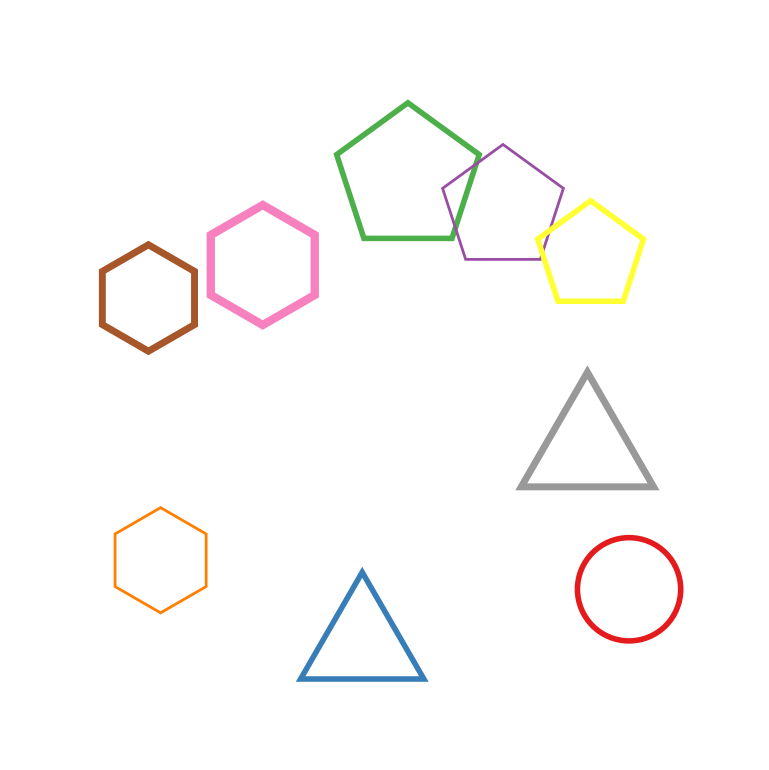[{"shape": "circle", "thickness": 2, "radius": 0.34, "center": [0.817, 0.235]}, {"shape": "triangle", "thickness": 2, "radius": 0.46, "center": [0.47, 0.164]}, {"shape": "pentagon", "thickness": 2, "radius": 0.49, "center": [0.53, 0.769]}, {"shape": "pentagon", "thickness": 1, "radius": 0.41, "center": [0.653, 0.73]}, {"shape": "hexagon", "thickness": 1, "radius": 0.34, "center": [0.209, 0.272]}, {"shape": "pentagon", "thickness": 2, "radius": 0.36, "center": [0.767, 0.667]}, {"shape": "hexagon", "thickness": 2.5, "radius": 0.35, "center": [0.193, 0.613]}, {"shape": "hexagon", "thickness": 3, "radius": 0.39, "center": [0.341, 0.656]}, {"shape": "triangle", "thickness": 2.5, "radius": 0.5, "center": [0.763, 0.417]}]